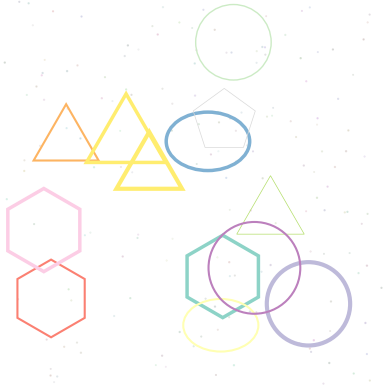[{"shape": "hexagon", "thickness": 2.5, "radius": 0.53, "center": [0.579, 0.282]}, {"shape": "oval", "thickness": 1.5, "radius": 0.49, "center": [0.574, 0.155]}, {"shape": "circle", "thickness": 3, "radius": 0.54, "center": [0.801, 0.211]}, {"shape": "hexagon", "thickness": 1.5, "radius": 0.5, "center": [0.133, 0.225]}, {"shape": "oval", "thickness": 2.5, "radius": 0.54, "center": [0.54, 0.633]}, {"shape": "triangle", "thickness": 1.5, "radius": 0.49, "center": [0.172, 0.632]}, {"shape": "triangle", "thickness": 0.5, "radius": 0.51, "center": [0.703, 0.442]}, {"shape": "hexagon", "thickness": 2.5, "radius": 0.54, "center": [0.114, 0.402]}, {"shape": "pentagon", "thickness": 0.5, "radius": 0.42, "center": [0.582, 0.686]}, {"shape": "circle", "thickness": 1.5, "radius": 0.6, "center": [0.661, 0.304]}, {"shape": "circle", "thickness": 1, "radius": 0.49, "center": [0.606, 0.89]}, {"shape": "triangle", "thickness": 2.5, "radius": 0.59, "center": [0.328, 0.637]}, {"shape": "triangle", "thickness": 3, "radius": 0.49, "center": [0.388, 0.559]}]